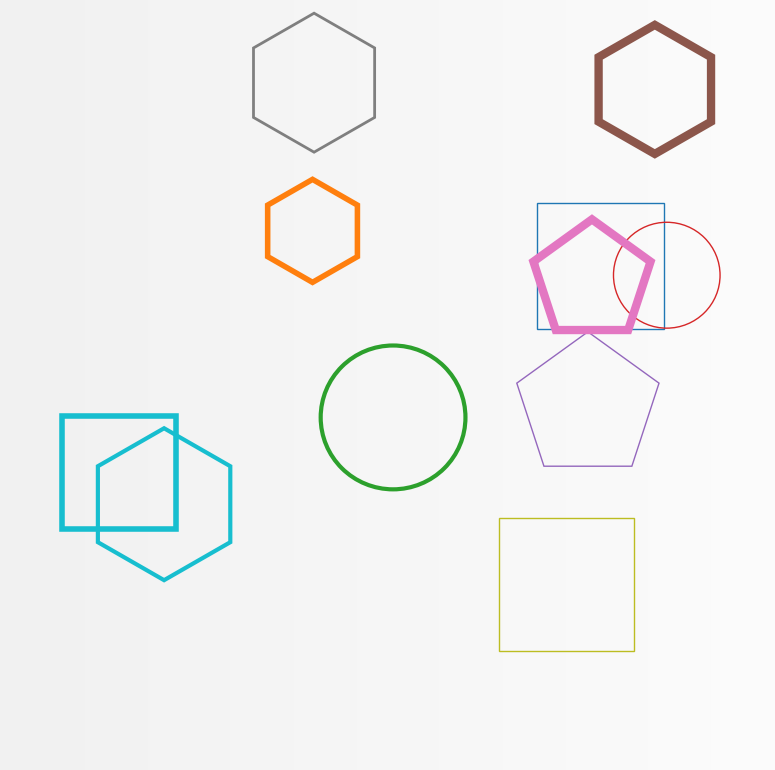[{"shape": "square", "thickness": 0.5, "radius": 0.41, "center": [0.775, 0.655]}, {"shape": "hexagon", "thickness": 2, "radius": 0.33, "center": [0.403, 0.7]}, {"shape": "circle", "thickness": 1.5, "radius": 0.47, "center": [0.507, 0.458]}, {"shape": "circle", "thickness": 0.5, "radius": 0.34, "center": [0.86, 0.643]}, {"shape": "pentagon", "thickness": 0.5, "radius": 0.48, "center": [0.759, 0.473]}, {"shape": "hexagon", "thickness": 3, "radius": 0.42, "center": [0.845, 0.884]}, {"shape": "pentagon", "thickness": 3, "radius": 0.4, "center": [0.764, 0.636]}, {"shape": "hexagon", "thickness": 1, "radius": 0.45, "center": [0.405, 0.893]}, {"shape": "square", "thickness": 0.5, "radius": 0.43, "center": [0.731, 0.241]}, {"shape": "hexagon", "thickness": 1.5, "radius": 0.49, "center": [0.212, 0.345]}, {"shape": "square", "thickness": 2, "radius": 0.37, "center": [0.153, 0.386]}]